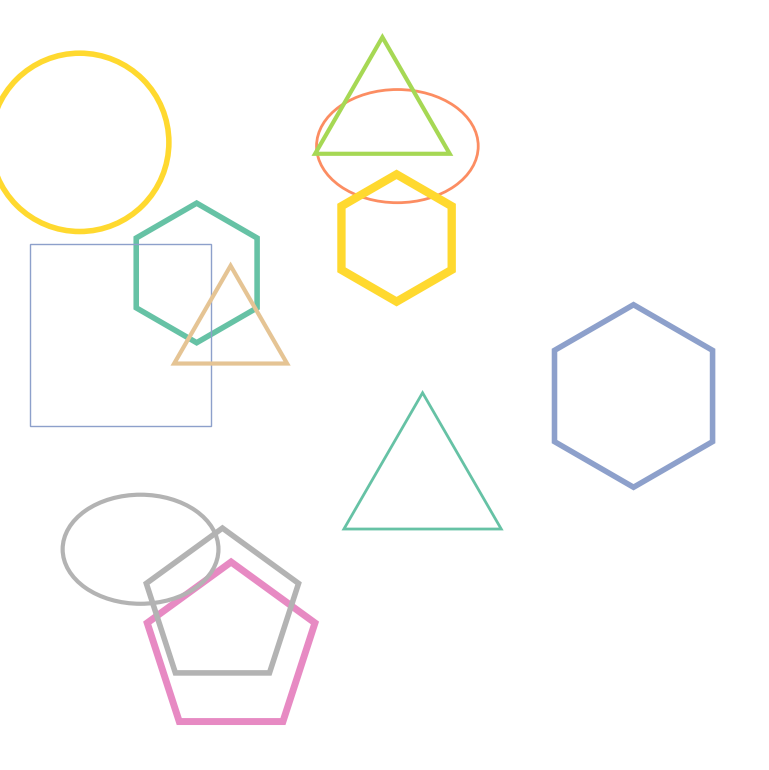[{"shape": "hexagon", "thickness": 2, "radius": 0.45, "center": [0.255, 0.646]}, {"shape": "triangle", "thickness": 1, "radius": 0.59, "center": [0.549, 0.372]}, {"shape": "oval", "thickness": 1, "radius": 0.52, "center": [0.516, 0.81]}, {"shape": "square", "thickness": 0.5, "radius": 0.59, "center": [0.157, 0.565]}, {"shape": "hexagon", "thickness": 2, "radius": 0.59, "center": [0.823, 0.486]}, {"shape": "pentagon", "thickness": 2.5, "radius": 0.57, "center": [0.3, 0.156]}, {"shape": "triangle", "thickness": 1.5, "radius": 0.5, "center": [0.497, 0.851]}, {"shape": "hexagon", "thickness": 3, "radius": 0.41, "center": [0.515, 0.691]}, {"shape": "circle", "thickness": 2, "radius": 0.58, "center": [0.104, 0.815]}, {"shape": "triangle", "thickness": 1.5, "radius": 0.42, "center": [0.299, 0.57]}, {"shape": "pentagon", "thickness": 2, "radius": 0.52, "center": [0.289, 0.21]}, {"shape": "oval", "thickness": 1.5, "radius": 0.51, "center": [0.183, 0.287]}]